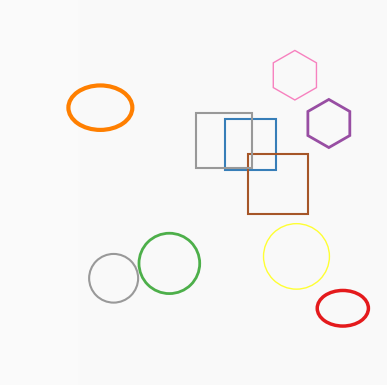[{"shape": "oval", "thickness": 2.5, "radius": 0.33, "center": [0.885, 0.199]}, {"shape": "square", "thickness": 1.5, "radius": 0.33, "center": [0.646, 0.625]}, {"shape": "circle", "thickness": 2, "radius": 0.39, "center": [0.437, 0.316]}, {"shape": "hexagon", "thickness": 2, "radius": 0.31, "center": [0.849, 0.679]}, {"shape": "oval", "thickness": 3, "radius": 0.41, "center": [0.259, 0.72]}, {"shape": "circle", "thickness": 1, "radius": 0.43, "center": [0.765, 0.334]}, {"shape": "square", "thickness": 1.5, "radius": 0.39, "center": [0.717, 0.521]}, {"shape": "hexagon", "thickness": 1, "radius": 0.32, "center": [0.761, 0.805]}, {"shape": "square", "thickness": 1.5, "radius": 0.36, "center": [0.578, 0.635]}, {"shape": "circle", "thickness": 1.5, "radius": 0.32, "center": [0.293, 0.277]}]